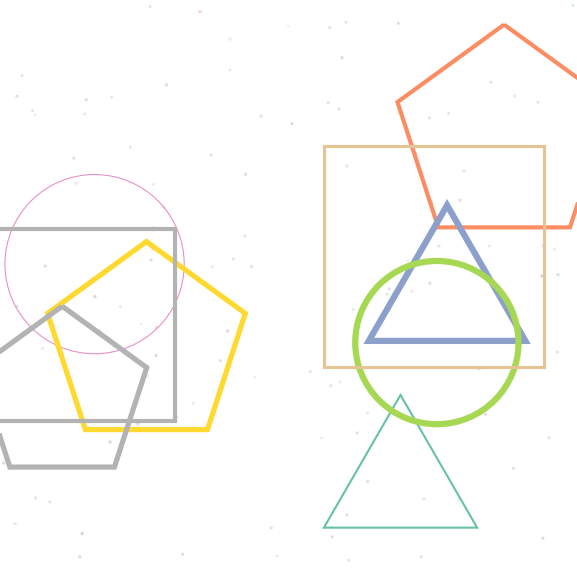[{"shape": "triangle", "thickness": 1, "radius": 0.77, "center": [0.694, 0.162]}, {"shape": "pentagon", "thickness": 2, "radius": 0.97, "center": [0.873, 0.762]}, {"shape": "triangle", "thickness": 3, "radius": 0.78, "center": [0.774, 0.487]}, {"shape": "circle", "thickness": 0.5, "radius": 0.78, "center": [0.164, 0.542]}, {"shape": "circle", "thickness": 3, "radius": 0.71, "center": [0.757, 0.406]}, {"shape": "pentagon", "thickness": 2.5, "radius": 0.9, "center": [0.254, 0.401]}, {"shape": "square", "thickness": 1.5, "radius": 0.95, "center": [0.751, 0.555]}, {"shape": "pentagon", "thickness": 2.5, "radius": 0.77, "center": [0.108, 0.315]}, {"shape": "square", "thickness": 2, "radius": 0.83, "center": [0.137, 0.436]}]